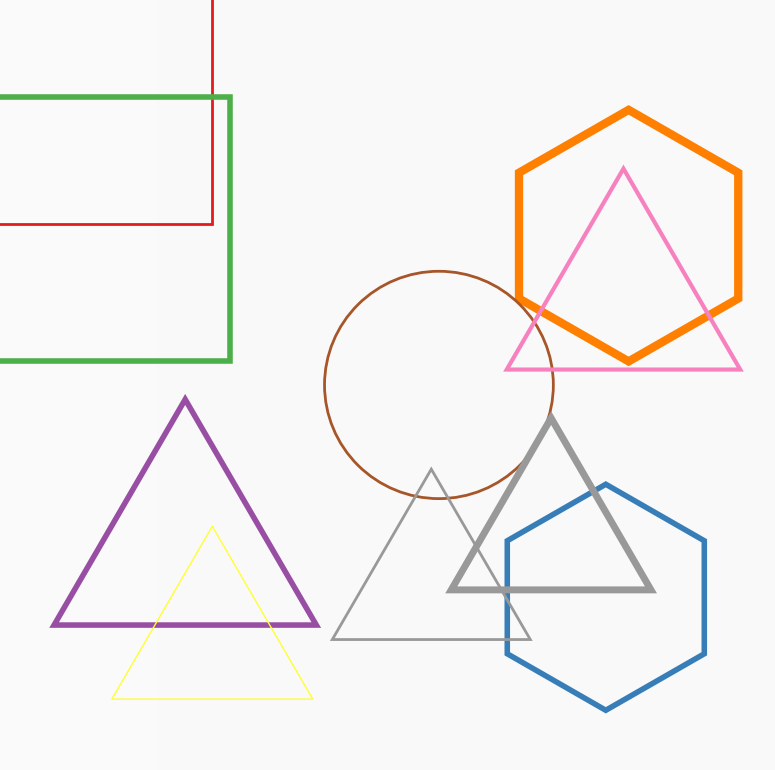[{"shape": "square", "thickness": 1, "radius": 0.78, "center": [0.117, 0.865]}, {"shape": "hexagon", "thickness": 2, "radius": 0.73, "center": [0.782, 0.224]}, {"shape": "square", "thickness": 2, "radius": 0.86, "center": [0.125, 0.702]}, {"shape": "triangle", "thickness": 2, "radius": 0.98, "center": [0.239, 0.286]}, {"shape": "hexagon", "thickness": 3, "radius": 0.82, "center": [0.811, 0.694]}, {"shape": "triangle", "thickness": 0.5, "radius": 0.75, "center": [0.274, 0.167]}, {"shape": "circle", "thickness": 1, "radius": 0.74, "center": [0.566, 0.5]}, {"shape": "triangle", "thickness": 1.5, "radius": 0.87, "center": [0.804, 0.607]}, {"shape": "triangle", "thickness": 2.5, "radius": 0.74, "center": [0.711, 0.308]}, {"shape": "triangle", "thickness": 1, "radius": 0.74, "center": [0.557, 0.243]}]